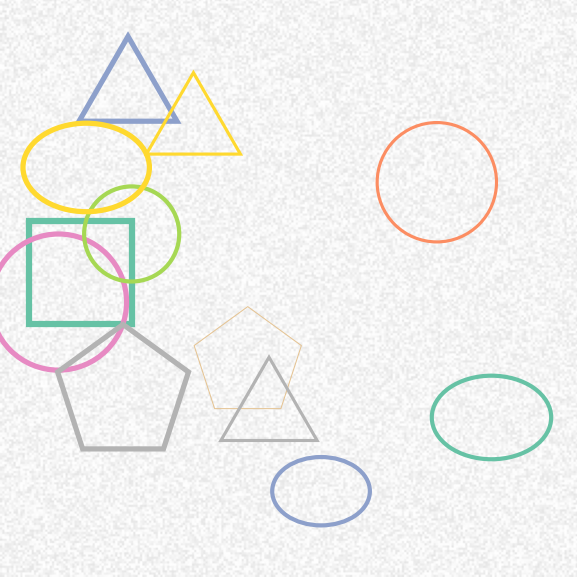[{"shape": "oval", "thickness": 2, "radius": 0.52, "center": [0.851, 0.276]}, {"shape": "square", "thickness": 3, "radius": 0.44, "center": [0.14, 0.527]}, {"shape": "circle", "thickness": 1.5, "radius": 0.52, "center": [0.756, 0.684]}, {"shape": "triangle", "thickness": 2.5, "radius": 0.49, "center": [0.222, 0.838]}, {"shape": "oval", "thickness": 2, "radius": 0.42, "center": [0.556, 0.149]}, {"shape": "circle", "thickness": 2.5, "radius": 0.59, "center": [0.101, 0.476]}, {"shape": "circle", "thickness": 2, "radius": 0.41, "center": [0.228, 0.594]}, {"shape": "oval", "thickness": 2.5, "radius": 0.55, "center": [0.149, 0.709]}, {"shape": "triangle", "thickness": 1.5, "radius": 0.47, "center": [0.335, 0.779]}, {"shape": "pentagon", "thickness": 0.5, "radius": 0.49, "center": [0.429, 0.371]}, {"shape": "pentagon", "thickness": 2.5, "radius": 0.6, "center": [0.213, 0.318]}, {"shape": "triangle", "thickness": 1.5, "radius": 0.48, "center": [0.466, 0.284]}]